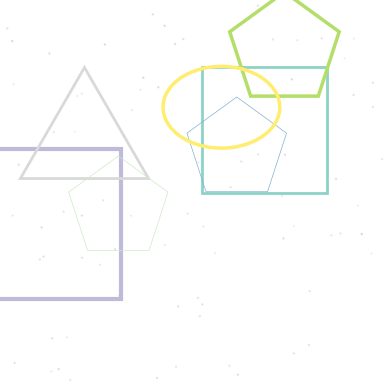[{"shape": "square", "thickness": 2, "radius": 0.82, "center": [0.686, 0.663]}, {"shape": "square", "thickness": 3, "radius": 0.97, "center": [0.119, 0.418]}, {"shape": "pentagon", "thickness": 0.5, "radius": 0.68, "center": [0.615, 0.612]}, {"shape": "pentagon", "thickness": 2.5, "radius": 0.75, "center": [0.739, 0.871]}, {"shape": "triangle", "thickness": 2, "radius": 0.96, "center": [0.219, 0.632]}, {"shape": "pentagon", "thickness": 0.5, "radius": 0.68, "center": [0.307, 0.459]}, {"shape": "oval", "thickness": 2.5, "radius": 0.76, "center": [0.575, 0.721]}]